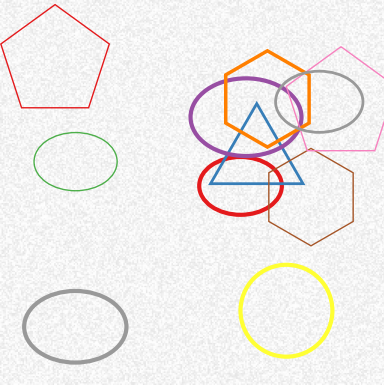[{"shape": "pentagon", "thickness": 1, "radius": 0.74, "center": [0.143, 0.84]}, {"shape": "oval", "thickness": 3, "radius": 0.54, "center": [0.625, 0.517]}, {"shape": "triangle", "thickness": 2, "radius": 0.69, "center": [0.667, 0.592]}, {"shape": "oval", "thickness": 1, "radius": 0.54, "center": [0.196, 0.58]}, {"shape": "oval", "thickness": 3, "radius": 0.72, "center": [0.639, 0.696]}, {"shape": "hexagon", "thickness": 2.5, "radius": 0.63, "center": [0.695, 0.743]}, {"shape": "circle", "thickness": 3, "radius": 0.6, "center": [0.744, 0.193]}, {"shape": "hexagon", "thickness": 1, "radius": 0.63, "center": [0.808, 0.488]}, {"shape": "pentagon", "thickness": 1, "radius": 0.75, "center": [0.886, 0.729]}, {"shape": "oval", "thickness": 2, "radius": 0.57, "center": [0.829, 0.736]}, {"shape": "oval", "thickness": 3, "radius": 0.66, "center": [0.196, 0.151]}]